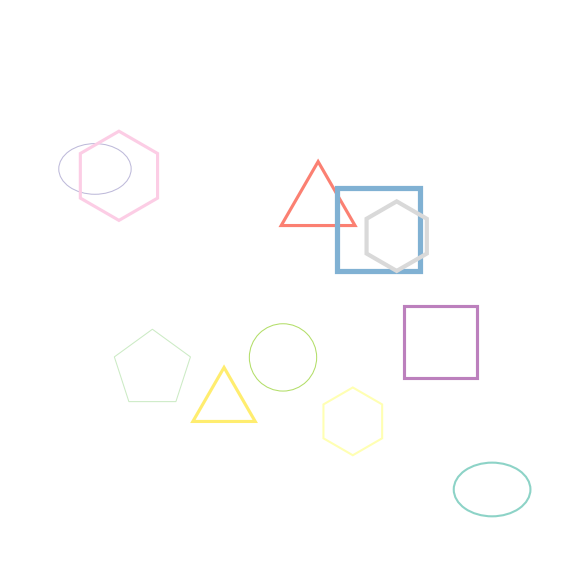[{"shape": "oval", "thickness": 1, "radius": 0.33, "center": [0.852, 0.152]}, {"shape": "hexagon", "thickness": 1, "radius": 0.29, "center": [0.611, 0.27]}, {"shape": "oval", "thickness": 0.5, "radius": 0.31, "center": [0.164, 0.707]}, {"shape": "triangle", "thickness": 1.5, "radius": 0.37, "center": [0.551, 0.645]}, {"shape": "square", "thickness": 2.5, "radius": 0.36, "center": [0.656, 0.602]}, {"shape": "circle", "thickness": 0.5, "radius": 0.29, "center": [0.49, 0.38]}, {"shape": "hexagon", "thickness": 1.5, "radius": 0.39, "center": [0.206, 0.695]}, {"shape": "hexagon", "thickness": 2, "radius": 0.3, "center": [0.687, 0.59]}, {"shape": "square", "thickness": 1.5, "radius": 0.31, "center": [0.763, 0.407]}, {"shape": "pentagon", "thickness": 0.5, "radius": 0.35, "center": [0.264, 0.36]}, {"shape": "triangle", "thickness": 1.5, "radius": 0.31, "center": [0.388, 0.3]}]